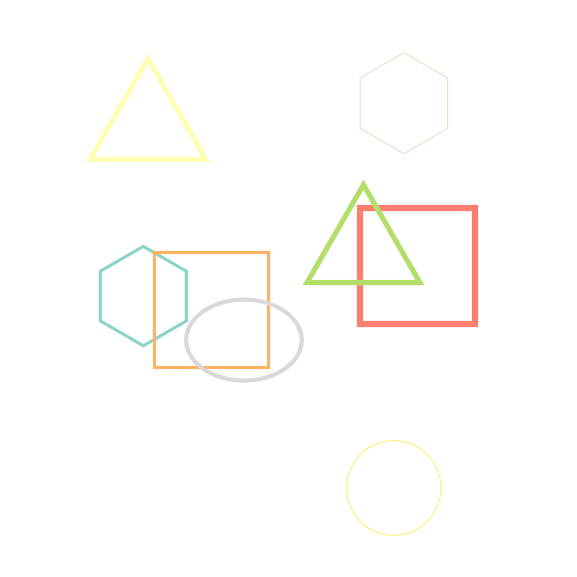[{"shape": "hexagon", "thickness": 1.5, "radius": 0.43, "center": [0.248, 0.486]}, {"shape": "triangle", "thickness": 2.5, "radius": 0.58, "center": [0.256, 0.781]}, {"shape": "square", "thickness": 3, "radius": 0.5, "center": [0.723, 0.539]}, {"shape": "square", "thickness": 1.5, "radius": 0.5, "center": [0.365, 0.463]}, {"shape": "triangle", "thickness": 2.5, "radius": 0.56, "center": [0.629, 0.566]}, {"shape": "oval", "thickness": 2, "radius": 0.5, "center": [0.422, 0.41]}, {"shape": "hexagon", "thickness": 0.5, "radius": 0.44, "center": [0.699, 0.82]}, {"shape": "circle", "thickness": 0.5, "radius": 0.41, "center": [0.682, 0.154]}]